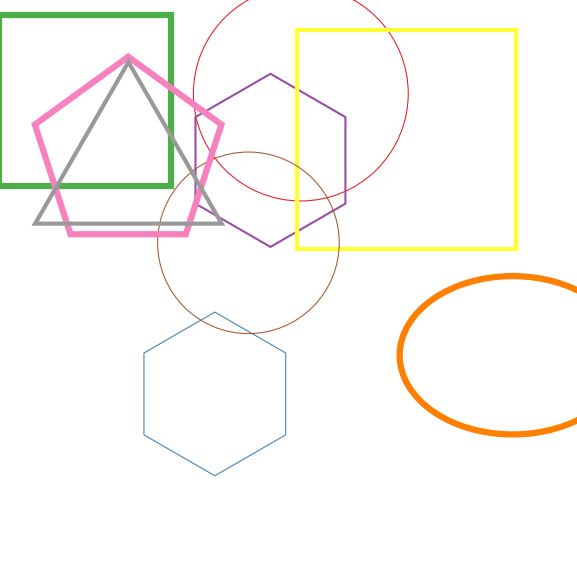[{"shape": "circle", "thickness": 0.5, "radius": 0.93, "center": [0.521, 0.837]}, {"shape": "hexagon", "thickness": 0.5, "radius": 0.71, "center": [0.372, 0.317]}, {"shape": "square", "thickness": 3, "radius": 0.74, "center": [0.148, 0.825]}, {"shape": "hexagon", "thickness": 1, "radius": 0.75, "center": [0.468, 0.721]}, {"shape": "oval", "thickness": 3, "radius": 0.98, "center": [0.888, 0.384]}, {"shape": "square", "thickness": 2, "radius": 0.95, "center": [0.704, 0.757]}, {"shape": "circle", "thickness": 0.5, "radius": 0.79, "center": [0.43, 0.579]}, {"shape": "pentagon", "thickness": 3, "radius": 0.85, "center": [0.222, 0.731]}, {"shape": "triangle", "thickness": 2, "radius": 0.93, "center": [0.222, 0.705]}]